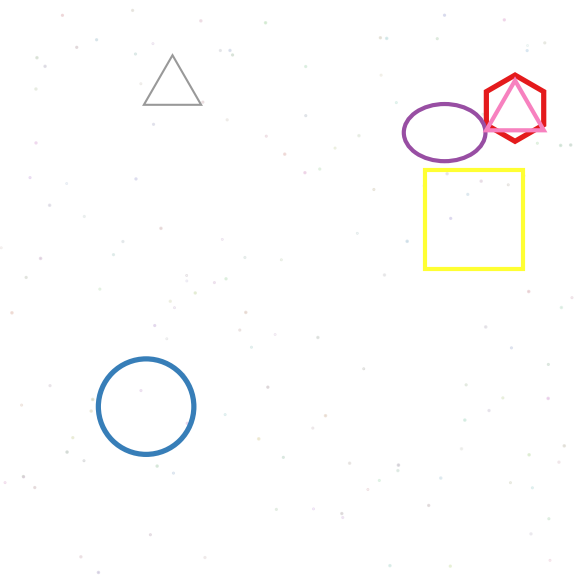[{"shape": "hexagon", "thickness": 2.5, "radius": 0.29, "center": [0.892, 0.812]}, {"shape": "circle", "thickness": 2.5, "radius": 0.41, "center": [0.253, 0.295]}, {"shape": "oval", "thickness": 2, "radius": 0.35, "center": [0.77, 0.77]}, {"shape": "square", "thickness": 2, "radius": 0.43, "center": [0.821, 0.619]}, {"shape": "triangle", "thickness": 2, "radius": 0.29, "center": [0.892, 0.802]}, {"shape": "triangle", "thickness": 1, "radius": 0.29, "center": [0.299, 0.846]}]